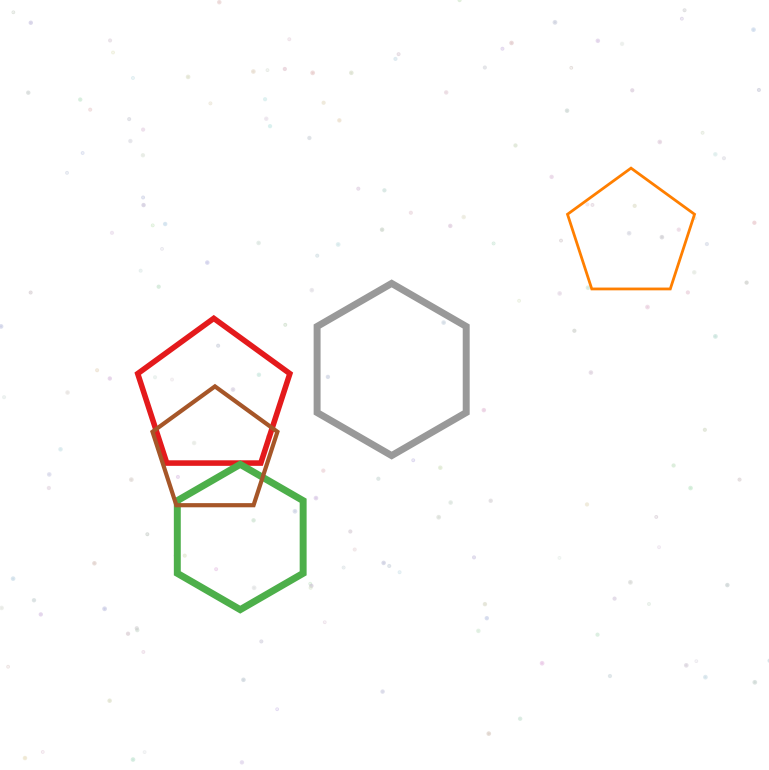[{"shape": "pentagon", "thickness": 2, "radius": 0.52, "center": [0.278, 0.483]}, {"shape": "hexagon", "thickness": 2.5, "radius": 0.47, "center": [0.312, 0.303]}, {"shape": "pentagon", "thickness": 1, "radius": 0.43, "center": [0.82, 0.695]}, {"shape": "pentagon", "thickness": 1.5, "radius": 0.43, "center": [0.279, 0.413]}, {"shape": "hexagon", "thickness": 2.5, "radius": 0.56, "center": [0.509, 0.52]}]